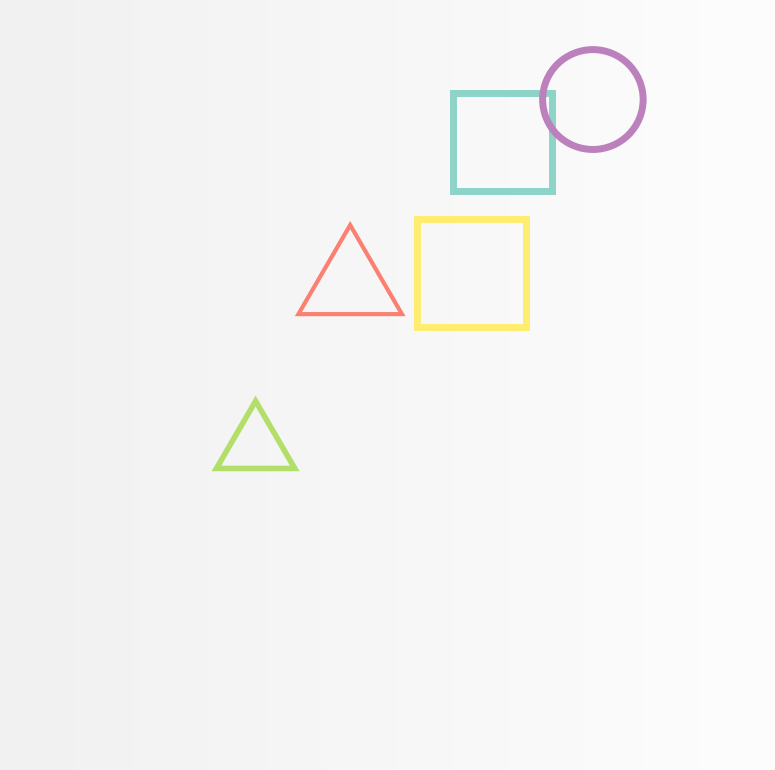[{"shape": "square", "thickness": 2.5, "radius": 0.32, "center": [0.649, 0.816]}, {"shape": "triangle", "thickness": 1.5, "radius": 0.39, "center": [0.452, 0.631]}, {"shape": "triangle", "thickness": 2, "radius": 0.29, "center": [0.33, 0.421]}, {"shape": "circle", "thickness": 2.5, "radius": 0.32, "center": [0.765, 0.871]}, {"shape": "square", "thickness": 2.5, "radius": 0.35, "center": [0.609, 0.646]}]